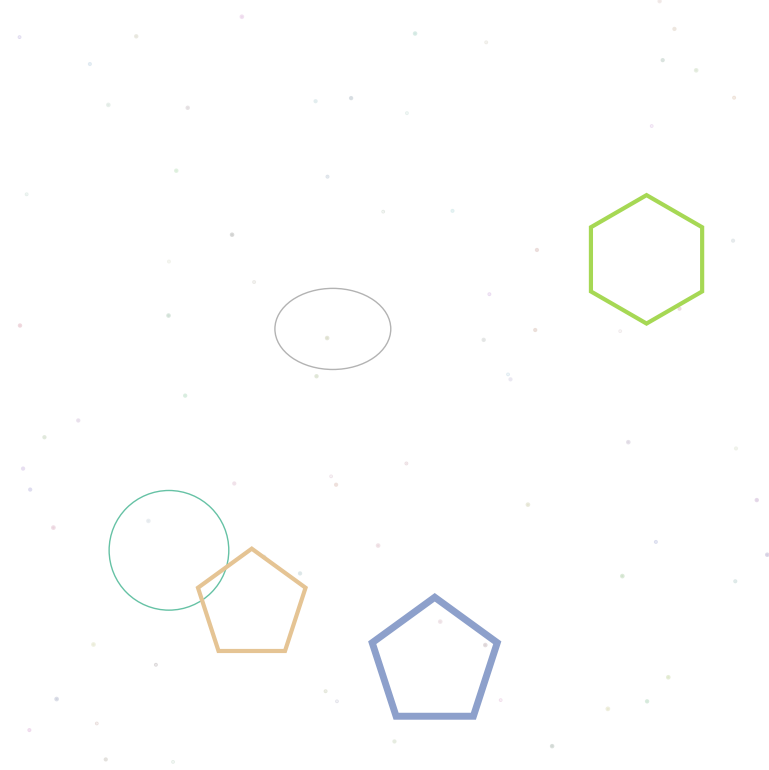[{"shape": "circle", "thickness": 0.5, "radius": 0.39, "center": [0.219, 0.285]}, {"shape": "pentagon", "thickness": 2.5, "radius": 0.43, "center": [0.565, 0.139]}, {"shape": "hexagon", "thickness": 1.5, "radius": 0.42, "center": [0.84, 0.663]}, {"shape": "pentagon", "thickness": 1.5, "radius": 0.37, "center": [0.327, 0.214]}, {"shape": "oval", "thickness": 0.5, "radius": 0.38, "center": [0.432, 0.573]}]